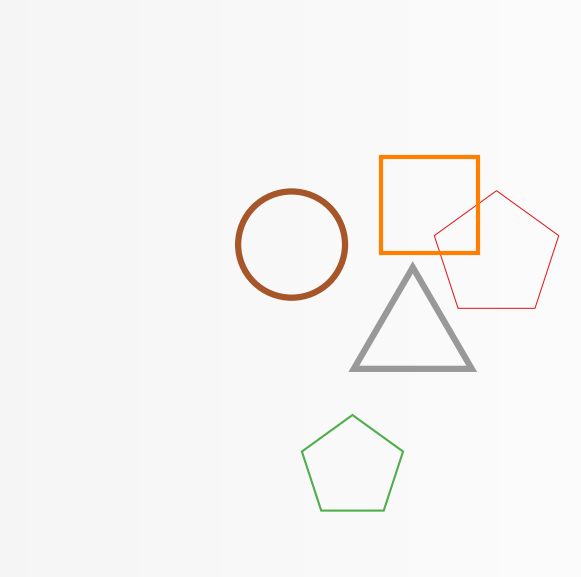[{"shape": "pentagon", "thickness": 0.5, "radius": 0.56, "center": [0.854, 0.556]}, {"shape": "pentagon", "thickness": 1, "radius": 0.46, "center": [0.606, 0.189]}, {"shape": "square", "thickness": 2, "radius": 0.42, "center": [0.738, 0.644]}, {"shape": "circle", "thickness": 3, "radius": 0.46, "center": [0.502, 0.576]}, {"shape": "triangle", "thickness": 3, "radius": 0.59, "center": [0.71, 0.419]}]